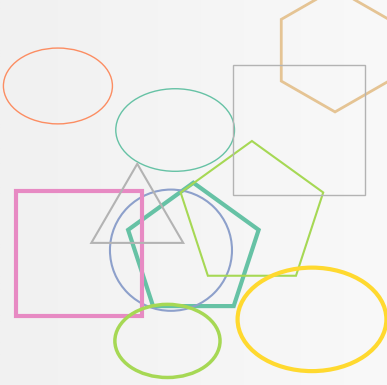[{"shape": "pentagon", "thickness": 3, "radius": 0.89, "center": [0.499, 0.348]}, {"shape": "oval", "thickness": 1, "radius": 0.77, "center": [0.452, 0.662]}, {"shape": "oval", "thickness": 1, "radius": 0.7, "center": [0.149, 0.777]}, {"shape": "circle", "thickness": 1.5, "radius": 0.79, "center": [0.441, 0.35]}, {"shape": "square", "thickness": 3, "radius": 0.81, "center": [0.203, 0.342]}, {"shape": "pentagon", "thickness": 1.5, "radius": 0.97, "center": [0.65, 0.44]}, {"shape": "oval", "thickness": 2.5, "radius": 0.68, "center": [0.432, 0.114]}, {"shape": "oval", "thickness": 3, "radius": 0.96, "center": [0.805, 0.17]}, {"shape": "hexagon", "thickness": 2, "radius": 0.8, "center": [0.865, 0.87]}, {"shape": "triangle", "thickness": 1.5, "radius": 0.68, "center": [0.354, 0.438]}, {"shape": "square", "thickness": 1, "radius": 0.85, "center": [0.771, 0.662]}]